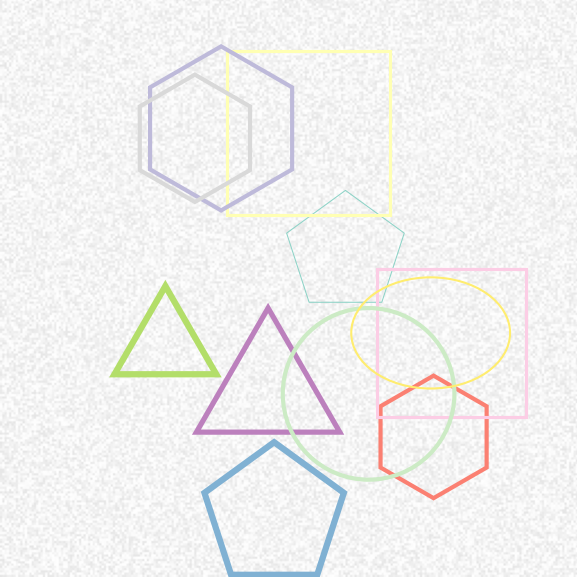[{"shape": "pentagon", "thickness": 0.5, "radius": 0.54, "center": [0.598, 0.562]}, {"shape": "square", "thickness": 1.5, "radius": 0.71, "center": [0.534, 0.769]}, {"shape": "hexagon", "thickness": 2, "radius": 0.71, "center": [0.383, 0.777]}, {"shape": "hexagon", "thickness": 2, "radius": 0.53, "center": [0.751, 0.243]}, {"shape": "pentagon", "thickness": 3, "radius": 0.63, "center": [0.475, 0.106]}, {"shape": "triangle", "thickness": 3, "radius": 0.51, "center": [0.286, 0.402]}, {"shape": "square", "thickness": 1.5, "radius": 0.64, "center": [0.781, 0.405]}, {"shape": "hexagon", "thickness": 2, "radius": 0.55, "center": [0.338, 0.76]}, {"shape": "triangle", "thickness": 2.5, "radius": 0.72, "center": [0.464, 0.322]}, {"shape": "circle", "thickness": 2, "radius": 0.74, "center": [0.638, 0.317]}, {"shape": "oval", "thickness": 1, "radius": 0.69, "center": [0.746, 0.423]}]